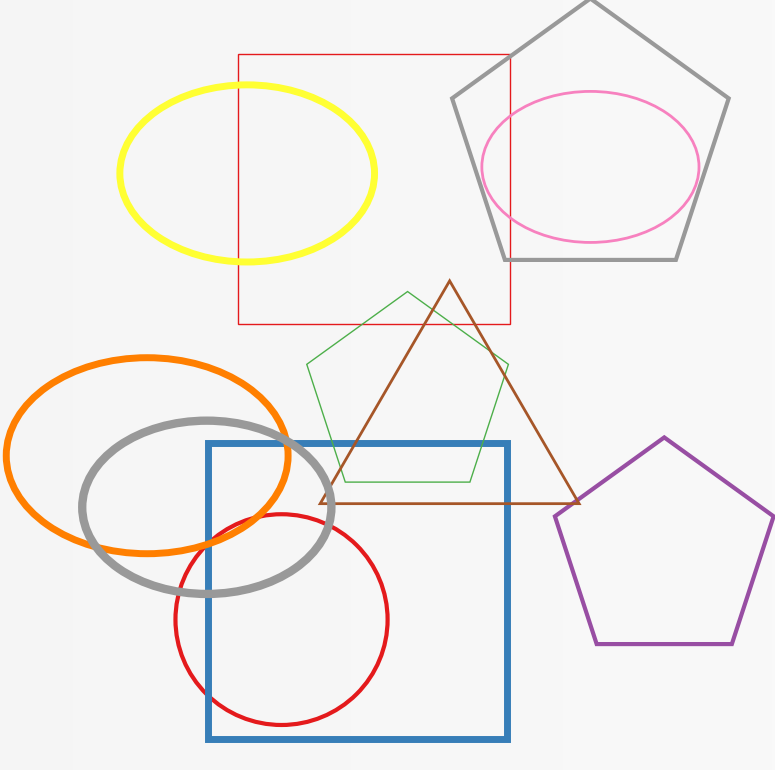[{"shape": "circle", "thickness": 1.5, "radius": 0.68, "center": [0.363, 0.195]}, {"shape": "square", "thickness": 0.5, "radius": 0.88, "center": [0.483, 0.754]}, {"shape": "square", "thickness": 2.5, "radius": 0.96, "center": [0.461, 0.232]}, {"shape": "pentagon", "thickness": 0.5, "radius": 0.68, "center": [0.526, 0.485]}, {"shape": "pentagon", "thickness": 1.5, "radius": 0.74, "center": [0.857, 0.284]}, {"shape": "oval", "thickness": 2.5, "radius": 0.91, "center": [0.19, 0.408]}, {"shape": "oval", "thickness": 2.5, "radius": 0.82, "center": [0.319, 0.775]}, {"shape": "triangle", "thickness": 1, "radius": 0.96, "center": [0.58, 0.442]}, {"shape": "oval", "thickness": 1, "radius": 0.7, "center": [0.762, 0.783]}, {"shape": "pentagon", "thickness": 1.5, "radius": 0.94, "center": [0.762, 0.814]}, {"shape": "oval", "thickness": 3, "radius": 0.8, "center": [0.267, 0.341]}]